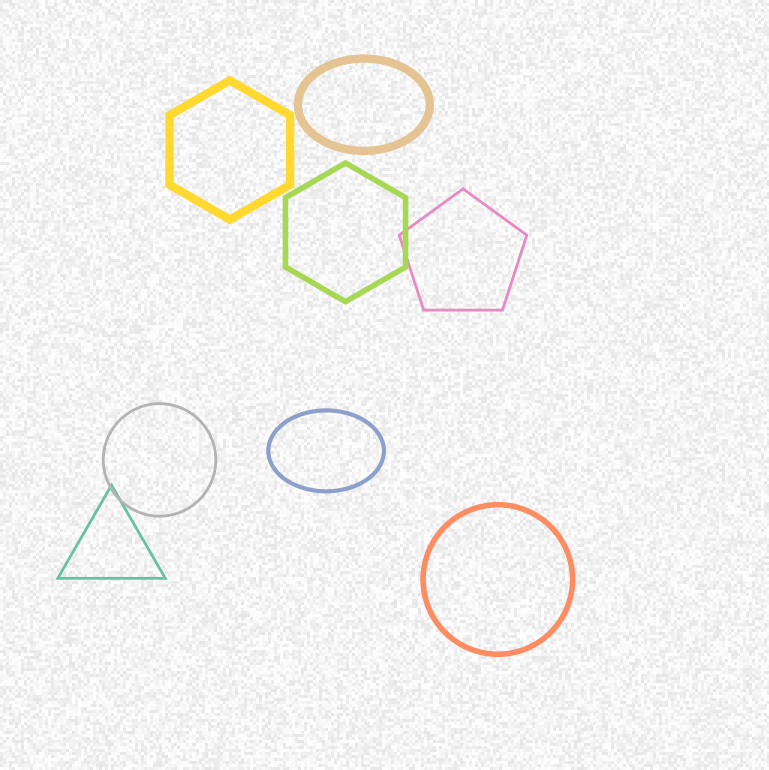[{"shape": "triangle", "thickness": 1, "radius": 0.4, "center": [0.145, 0.289]}, {"shape": "circle", "thickness": 2, "radius": 0.49, "center": [0.647, 0.247]}, {"shape": "oval", "thickness": 1.5, "radius": 0.38, "center": [0.424, 0.414]}, {"shape": "pentagon", "thickness": 1, "radius": 0.44, "center": [0.601, 0.668]}, {"shape": "hexagon", "thickness": 2, "radius": 0.45, "center": [0.449, 0.698]}, {"shape": "hexagon", "thickness": 3, "radius": 0.45, "center": [0.298, 0.805]}, {"shape": "oval", "thickness": 3, "radius": 0.43, "center": [0.473, 0.864]}, {"shape": "circle", "thickness": 1, "radius": 0.37, "center": [0.207, 0.403]}]